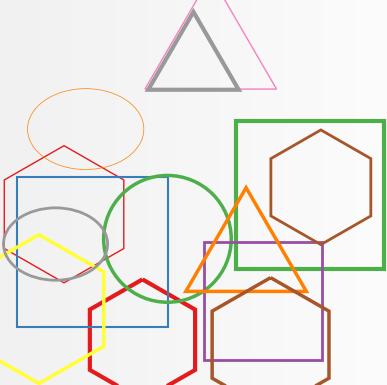[{"shape": "hexagon", "thickness": 1, "radius": 0.89, "center": [0.165, 0.444]}, {"shape": "hexagon", "thickness": 3, "radius": 0.78, "center": [0.368, 0.118]}, {"shape": "square", "thickness": 1.5, "radius": 0.97, "center": [0.238, 0.346]}, {"shape": "square", "thickness": 3, "radius": 0.96, "center": [0.8, 0.494]}, {"shape": "circle", "thickness": 2.5, "radius": 0.82, "center": [0.432, 0.38]}, {"shape": "square", "thickness": 2, "radius": 0.76, "center": [0.678, 0.218]}, {"shape": "triangle", "thickness": 2.5, "radius": 0.9, "center": [0.635, 0.333]}, {"shape": "oval", "thickness": 0.5, "radius": 0.75, "center": [0.221, 0.665]}, {"shape": "hexagon", "thickness": 2.5, "radius": 0.97, "center": [0.101, 0.197]}, {"shape": "hexagon", "thickness": 2, "radius": 0.74, "center": [0.828, 0.514]}, {"shape": "hexagon", "thickness": 2.5, "radius": 0.87, "center": [0.698, 0.105]}, {"shape": "triangle", "thickness": 1, "radius": 0.98, "center": [0.544, 0.867]}, {"shape": "triangle", "thickness": 3, "radius": 0.67, "center": [0.499, 0.834]}, {"shape": "oval", "thickness": 2, "radius": 0.67, "center": [0.143, 0.366]}]